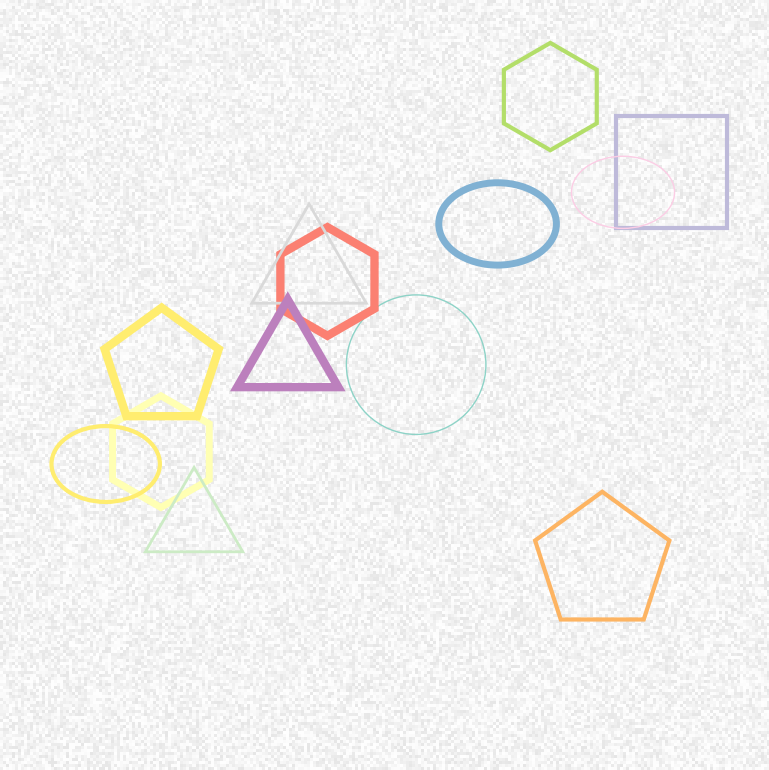[{"shape": "circle", "thickness": 0.5, "radius": 0.45, "center": [0.54, 0.526]}, {"shape": "hexagon", "thickness": 2.5, "radius": 0.36, "center": [0.209, 0.413]}, {"shape": "square", "thickness": 1.5, "radius": 0.36, "center": [0.872, 0.777]}, {"shape": "hexagon", "thickness": 3, "radius": 0.35, "center": [0.425, 0.634]}, {"shape": "oval", "thickness": 2.5, "radius": 0.38, "center": [0.646, 0.709]}, {"shape": "pentagon", "thickness": 1.5, "radius": 0.46, "center": [0.782, 0.27]}, {"shape": "hexagon", "thickness": 1.5, "radius": 0.35, "center": [0.715, 0.875]}, {"shape": "oval", "thickness": 0.5, "radius": 0.33, "center": [0.809, 0.75]}, {"shape": "triangle", "thickness": 1, "radius": 0.43, "center": [0.401, 0.649]}, {"shape": "triangle", "thickness": 3, "radius": 0.38, "center": [0.374, 0.535]}, {"shape": "triangle", "thickness": 1, "radius": 0.37, "center": [0.252, 0.32]}, {"shape": "pentagon", "thickness": 3, "radius": 0.39, "center": [0.21, 0.523]}, {"shape": "oval", "thickness": 1.5, "radius": 0.35, "center": [0.137, 0.397]}]